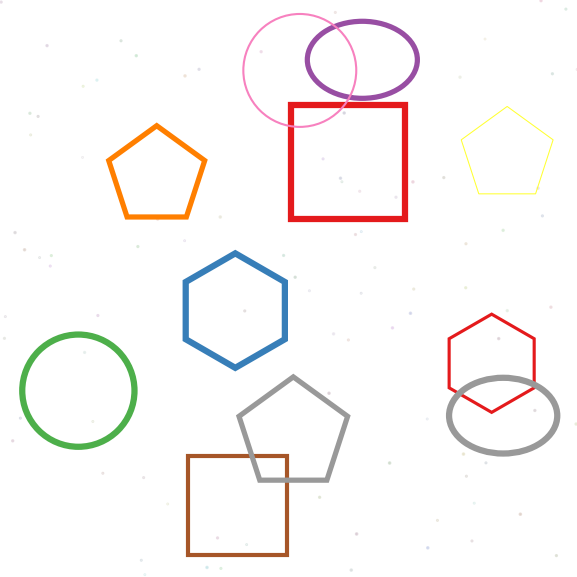[{"shape": "square", "thickness": 3, "radius": 0.49, "center": [0.603, 0.719]}, {"shape": "hexagon", "thickness": 1.5, "radius": 0.43, "center": [0.851, 0.37]}, {"shape": "hexagon", "thickness": 3, "radius": 0.5, "center": [0.407, 0.461]}, {"shape": "circle", "thickness": 3, "radius": 0.49, "center": [0.136, 0.323]}, {"shape": "oval", "thickness": 2.5, "radius": 0.48, "center": [0.627, 0.896]}, {"shape": "pentagon", "thickness": 2.5, "radius": 0.44, "center": [0.271, 0.694]}, {"shape": "pentagon", "thickness": 0.5, "radius": 0.42, "center": [0.878, 0.731]}, {"shape": "square", "thickness": 2, "radius": 0.43, "center": [0.411, 0.124]}, {"shape": "circle", "thickness": 1, "radius": 0.49, "center": [0.519, 0.877]}, {"shape": "pentagon", "thickness": 2.5, "radius": 0.49, "center": [0.508, 0.248]}, {"shape": "oval", "thickness": 3, "radius": 0.47, "center": [0.871, 0.279]}]